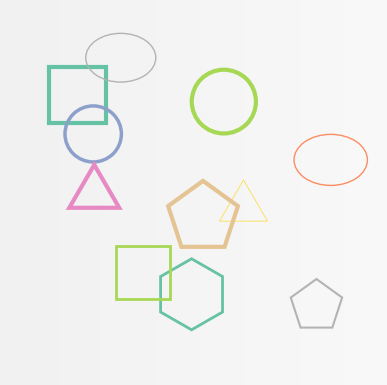[{"shape": "square", "thickness": 3, "radius": 0.36, "center": [0.2, 0.753]}, {"shape": "hexagon", "thickness": 2, "radius": 0.46, "center": [0.494, 0.236]}, {"shape": "oval", "thickness": 1, "radius": 0.47, "center": [0.853, 0.585]}, {"shape": "circle", "thickness": 2.5, "radius": 0.36, "center": [0.24, 0.652]}, {"shape": "triangle", "thickness": 3, "radius": 0.37, "center": [0.243, 0.498]}, {"shape": "circle", "thickness": 3, "radius": 0.41, "center": [0.578, 0.736]}, {"shape": "square", "thickness": 2, "radius": 0.35, "center": [0.369, 0.292]}, {"shape": "triangle", "thickness": 0.5, "radius": 0.36, "center": [0.628, 0.461]}, {"shape": "pentagon", "thickness": 3, "radius": 0.47, "center": [0.524, 0.435]}, {"shape": "pentagon", "thickness": 1.5, "radius": 0.35, "center": [0.817, 0.206]}, {"shape": "oval", "thickness": 1, "radius": 0.45, "center": [0.312, 0.85]}]